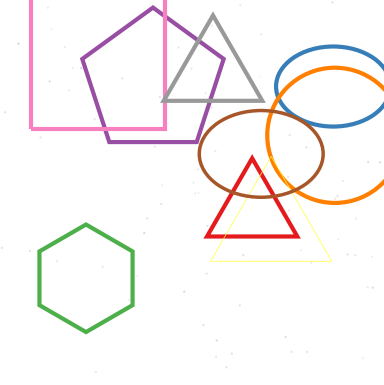[{"shape": "triangle", "thickness": 3, "radius": 0.68, "center": [0.655, 0.453]}, {"shape": "oval", "thickness": 3, "radius": 0.74, "center": [0.866, 0.775]}, {"shape": "hexagon", "thickness": 3, "radius": 0.7, "center": [0.223, 0.277]}, {"shape": "pentagon", "thickness": 3, "radius": 0.97, "center": [0.397, 0.787]}, {"shape": "circle", "thickness": 3, "radius": 0.88, "center": [0.87, 0.648]}, {"shape": "triangle", "thickness": 0.5, "radius": 0.91, "center": [0.704, 0.412]}, {"shape": "oval", "thickness": 2.5, "radius": 0.8, "center": [0.678, 0.6]}, {"shape": "square", "thickness": 3, "radius": 0.87, "center": [0.254, 0.839]}, {"shape": "triangle", "thickness": 3, "radius": 0.74, "center": [0.553, 0.812]}]